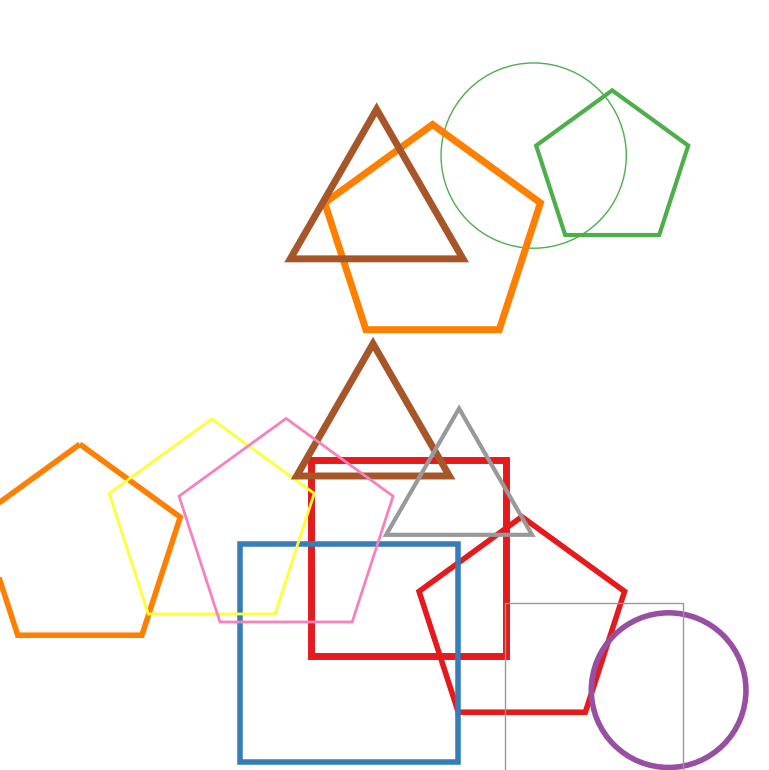[{"shape": "pentagon", "thickness": 2, "radius": 0.7, "center": [0.678, 0.189]}, {"shape": "square", "thickness": 2.5, "radius": 0.64, "center": [0.53, 0.276]}, {"shape": "square", "thickness": 2, "radius": 0.71, "center": [0.453, 0.151]}, {"shape": "pentagon", "thickness": 1.5, "radius": 0.52, "center": [0.795, 0.779]}, {"shape": "circle", "thickness": 0.5, "radius": 0.6, "center": [0.693, 0.798]}, {"shape": "circle", "thickness": 2, "radius": 0.5, "center": [0.868, 0.104]}, {"shape": "pentagon", "thickness": 2.5, "radius": 0.74, "center": [0.562, 0.691]}, {"shape": "pentagon", "thickness": 2, "radius": 0.69, "center": [0.104, 0.286]}, {"shape": "pentagon", "thickness": 1, "radius": 0.7, "center": [0.275, 0.316]}, {"shape": "triangle", "thickness": 2.5, "radius": 0.57, "center": [0.484, 0.439]}, {"shape": "triangle", "thickness": 2.5, "radius": 0.65, "center": [0.489, 0.729]}, {"shape": "pentagon", "thickness": 1, "radius": 0.73, "center": [0.372, 0.31]}, {"shape": "triangle", "thickness": 1.5, "radius": 0.55, "center": [0.596, 0.36]}, {"shape": "square", "thickness": 0.5, "radius": 0.58, "center": [0.771, 0.101]}]